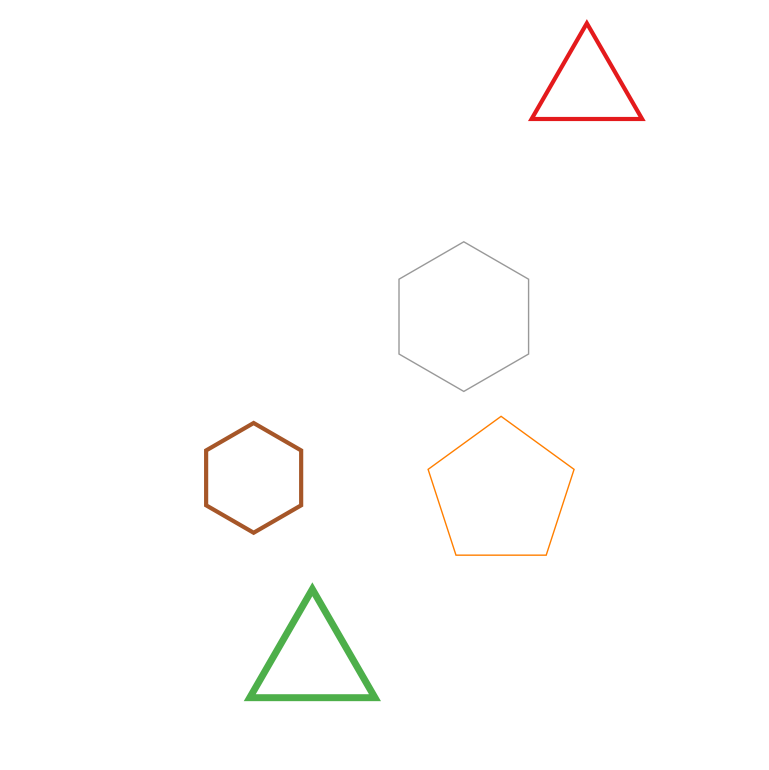[{"shape": "triangle", "thickness": 1.5, "radius": 0.41, "center": [0.762, 0.887]}, {"shape": "triangle", "thickness": 2.5, "radius": 0.47, "center": [0.406, 0.141]}, {"shape": "pentagon", "thickness": 0.5, "radius": 0.5, "center": [0.651, 0.36]}, {"shape": "hexagon", "thickness": 1.5, "radius": 0.36, "center": [0.329, 0.379]}, {"shape": "hexagon", "thickness": 0.5, "radius": 0.49, "center": [0.602, 0.589]}]